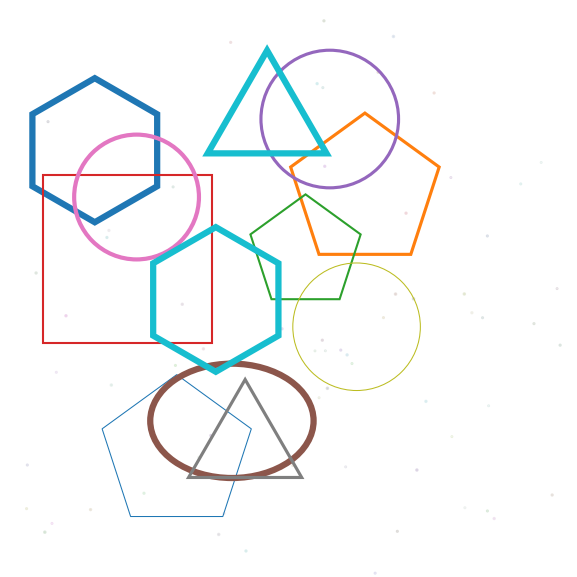[{"shape": "pentagon", "thickness": 0.5, "radius": 0.68, "center": [0.306, 0.215]}, {"shape": "hexagon", "thickness": 3, "radius": 0.62, "center": [0.164, 0.739]}, {"shape": "pentagon", "thickness": 1.5, "radius": 0.68, "center": [0.632, 0.668]}, {"shape": "pentagon", "thickness": 1, "radius": 0.5, "center": [0.529, 0.562]}, {"shape": "square", "thickness": 1, "radius": 0.73, "center": [0.221, 0.551]}, {"shape": "circle", "thickness": 1.5, "radius": 0.6, "center": [0.571, 0.793]}, {"shape": "oval", "thickness": 3, "radius": 0.71, "center": [0.402, 0.27]}, {"shape": "circle", "thickness": 2, "radius": 0.54, "center": [0.236, 0.658]}, {"shape": "triangle", "thickness": 1.5, "radius": 0.57, "center": [0.424, 0.229]}, {"shape": "circle", "thickness": 0.5, "radius": 0.55, "center": [0.617, 0.433]}, {"shape": "triangle", "thickness": 3, "radius": 0.59, "center": [0.463, 0.793]}, {"shape": "hexagon", "thickness": 3, "radius": 0.63, "center": [0.374, 0.481]}]